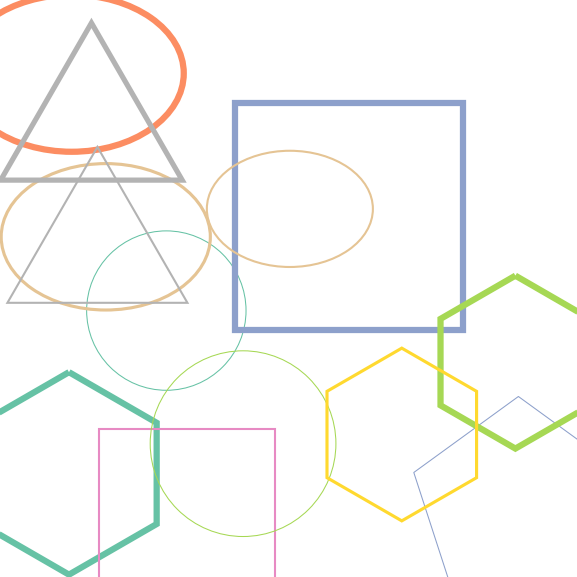[{"shape": "circle", "thickness": 0.5, "radius": 0.69, "center": [0.288, 0.461]}, {"shape": "hexagon", "thickness": 3, "radius": 0.88, "center": [0.119, 0.179]}, {"shape": "oval", "thickness": 3, "radius": 0.97, "center": [0.124, 0.872]}, {"shape": "square", "thickness": 3, "radius": 0.99, "center": [0.604, 0.624]}, {"shape": "pentagon", "thickness": 0.5, "radius": 0.95, "center": [0.898, 0.122]}, {"shape": "square", "thickness": 1, "radius": 0.76, "center": [0.324, 0.106]}, {"shape": "hexagon", "thickness": 3, "radius": 0.75, "center": [0.892, 0.372]}, {"shape": "circle", "thickness": 0.5, "radius": 0.8, "center": [0.421, 0.231]}, {"shape": "hexagon", "thickness": 1.5, "radius": 0.75, "center": [0.696, 0.247]}, {"shape": "oval", "thickness": 1.5, "radius": 0.91, "center": [0.183, 0.589]}, {"shape": "oval", "thickness": 1, "radius": 0.72, "center": [0.502, 0.637]}, {"shape": "triangle", "thickness": 2.5, "radius": 0.91, "center": [0.158, 0.778]}, {"shape": "triangle", "thickness": 1, "radius": 0.9, "center": [0.169, 0.565]}]